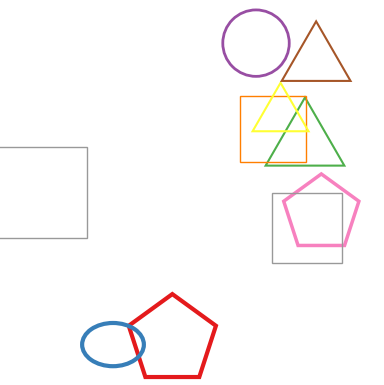[{"shape": "pentagon", "thickness": 3, "radius": 0.6, "center": [0.448, 0.117]}, {"shape": "oval", "thickness": 3, "radius": 0.4, "center": [0.294, 0.105]}, {"shape": "triangle", "thickness": 1.5, "radius": 0.59, "center": [0.792, 0.629]}, {"shape": "circle", "thickness": 2, "radius": 0.43, "center": [0.665, 0.888]}, {"shape": "square", "thickness": 1, "radius": 0.43, "center": [0.709, 0.666]}, {"shape": "triangle", "thickness": 1.5, "radius": 0.42, "center": [0.729, 0.701]}, {"shape": "triangle", "thickness": 1.5, "radius": 0.52, "center": [0.821, 0.841]}, {"shape": "pentagon", "thickness": 2.5, "radius": 0.51, "center": [0.835, 0.445]}, {"shape": "square", "thickness": 1, "radius": 0.59, "center": [0.106, 0.499]}, {"shape": "square", "thickness": 1, "radius": 0.45, "center": [0.797, 0.409]}]